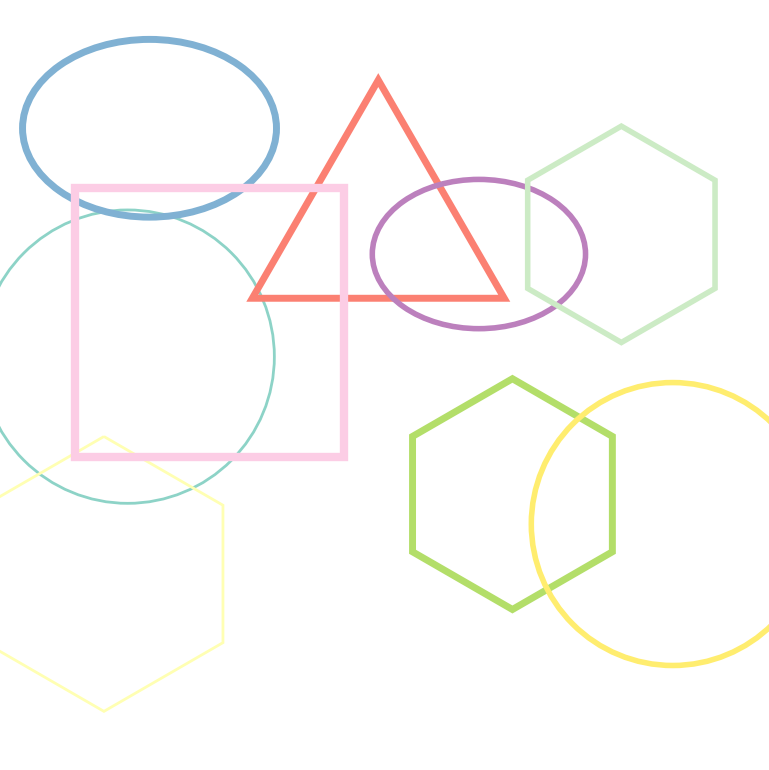[{"shape": "circle", "thickness": 1, "radius": 0.95, "center": [0.166, 0.537]}, {"shape": "hexagon", "thickness": 1, "radius": 0.89, "center": [0.135, 0.255]}, {"shape": "triangle", "thickness": 2.5, "radius": 0.94, "center": [0.491, 0.707]}, {"shape": "oval", "thickness": 2.5, "radius": 0.82, "center": [0.194, 0.833]}, {"shape": "hexagon", "thickness": 2.5, "radius": 0.75, "center": [0.666, 0.358]}, {"shape": "square", "thickness": 3, "radius": 0.87, "center": [0.272, 0.581]}, {"shape": "oval", "thickness": 2, "radius": 0.69, "center": [0.622, 0.67]}, {"shape": "hexagon", "thickness": 2, "radius": 0.7, "center": [0.807, 0.696]}, {"shape": "circle", "thickness": 2, "radius": 0.92, "center": [0.874, 0.319]}]